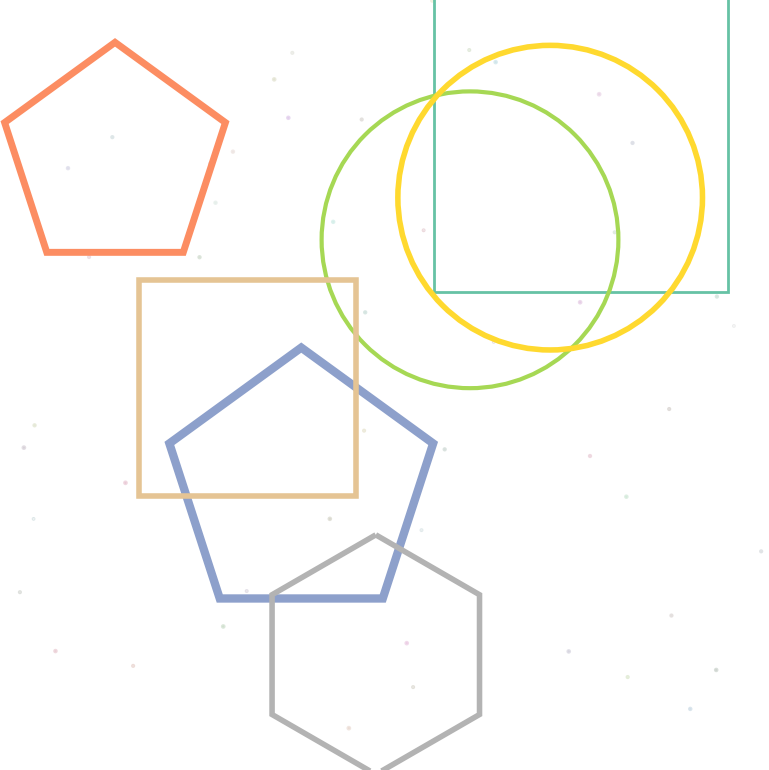[{"shape": "square", "thickness": 1, "radius": 0.95, "center": [0.754, 0.812]}, {"shape": "pentagon", "thickness": 2.5, "radius": 0.75, "center": [0.149, 0.794]}, {"shape": "pentagon", "thickness": 3, "radius": 0.9, "center": [0.391, 0.368]}, {"shape": "circle", "thickness": 1.5, "radius": 0.96, "center": [0.61, 0.689]}, {"shape": "circle", "thickness": 2, "radius": 0.99, "center": [0.715, 0.743]}, {"shape": "square", "thickness": 2, "radius": 0.7, "center": [0.321, 0.496]}, {"shape": "hexagon", "thickness": 2, "radius": 0.78, "center": [0.488, 0.15]}]